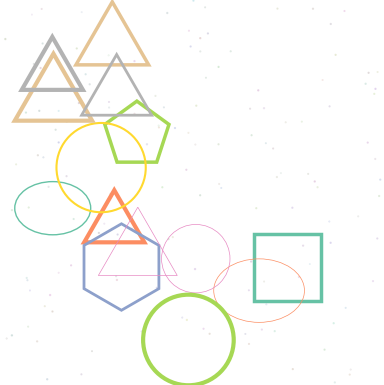[{"shape": "square", "thickness": 2.5, "radius": 0.44, "center": [0.747, 0.305]}, {"shape": "oval", "thickness": 1, "radius": 0.49, "center": [0.137, 0.459]}, {"shape": "triangle", "thickness": 3, "radius": 0.45, "center": [0.297, 0.416]}, {"shape": "oval", "thickness": 0.5, "radius": 0.59, "center": [0.673, 0.245]}, {"shape": "hexagon", "thickness": 2, "radius": 0.56, "center": [0.315, 0.306]}, {"shape": "triangle", "thickness": 0.5, "radius": 0.59, "center": [0.358, 0.344]}, {"shape": "circle", "thickness": 0.5, "radius": 0.44, "center": [0.509, 0.328]}, {"shape": "pentagon", "thickness": 2.5, "radius": 0.44, "center": [0.356, 0.65]}, {"shape": "circle", "thickness": 3, "radius": 0.59, "center": [0.489, 0.117]}, {"shape": "circle", "thickness": 1.5, "radius": 0.58, "center": [0.263, 0.565]}, {"shape": "triangle", "thickness": 2.5, "radius": 0.55, "center": [0.292, 0.886]}, {"shape": "triangle", "thickness": 3, "radius": 0.58, "center": [0.139, 0.745]}, {"shape": "triangle", "thickness": 3, "radius": 0.46, "center": [0.136, 0.812]}, {"shape": "triangle", "thickness": 2, "radius": 0.53, "center": [0.303, 0.753]}]